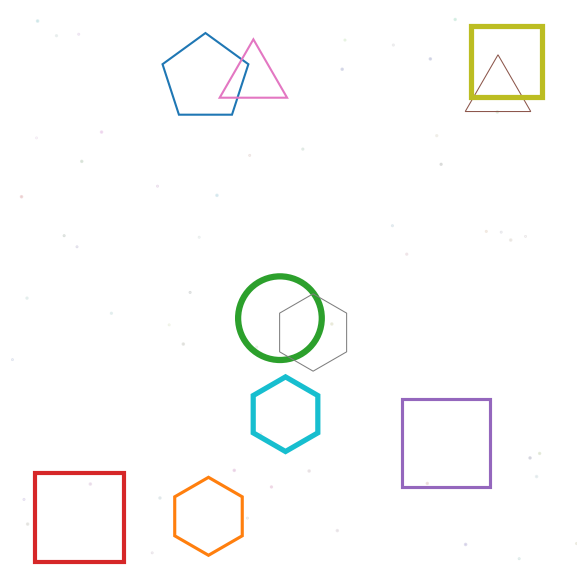[{"shape": "pentagon", "thickness": 1, "radius": 0.39, "center": [0.356, 0.864]}, {"shape": "hexagon", "thickness": 1.5, "radius": 0.34, "center": [0.361, 0.105]}, {"shape": "circle", "thickness": 3, "radius": 0.36, "center": [0.485, 0.448]}, {"shape": "square", "thickness": 2, "radius": 0.39, "center": [0.138, 0.104]}, {"shape": "square", "thickness": 1.5, "radius": 0.38, "center": [0.772, 0.232]}, {"shape": "triangle", "thickness": 0.5, "radius": 0.33, "center": [0.862, 0.839]}, {"shape": "triangle", "thickness": 1, "radius": 0.34, "center": [0.439, 0.864]}, {"shape": "hexagon", "thickness": 0.5, "radius": 0.33, "center": [0.542, 0.423]}, {"shape": "square", "thickness": 2.5, "radius": 0.31, "center": [0.877, 0.892]}, {"shape": "hexagon", "thickness": 2.5, "radius": 0.32, "center": [0.494, 0.282]}]